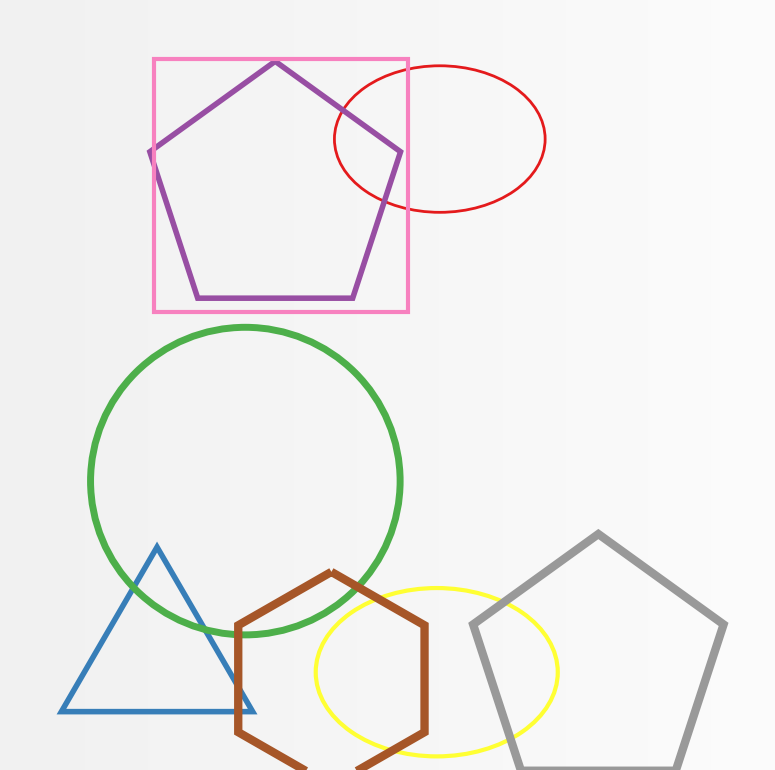[{"shape": "oval", "thickness": 1, "radius": 0.68, "center": [0.567, 0.819]}, {"shape": "triangle", "thickness": 2, "radius": 0.71, "center": [0.203, 0.147]}, {"shape": "circle", "thickness": 2.5, "radius": 1.0, "center": [0.317, 0.375]}, {"shape": "pentagon", "thickness": 2, "radius": 0.85, "center": [0.355, 0.75]}, {"shape": "oval", "thickness": 1.5, "radius": 0.78, "center": [0.564, 0.127]}, {"shape": "hexagon", "thickness": 3, "radius": 0.69, "center": [0.428, 0.119]}, {"shape": "square", "thickness": 1.5, "radius": 0.82, "center": [0.363, 0.759]}, {"shape": "pentagon", "thickness": 3, "radius": 0.85, "center": [0.772, 0.137]}]